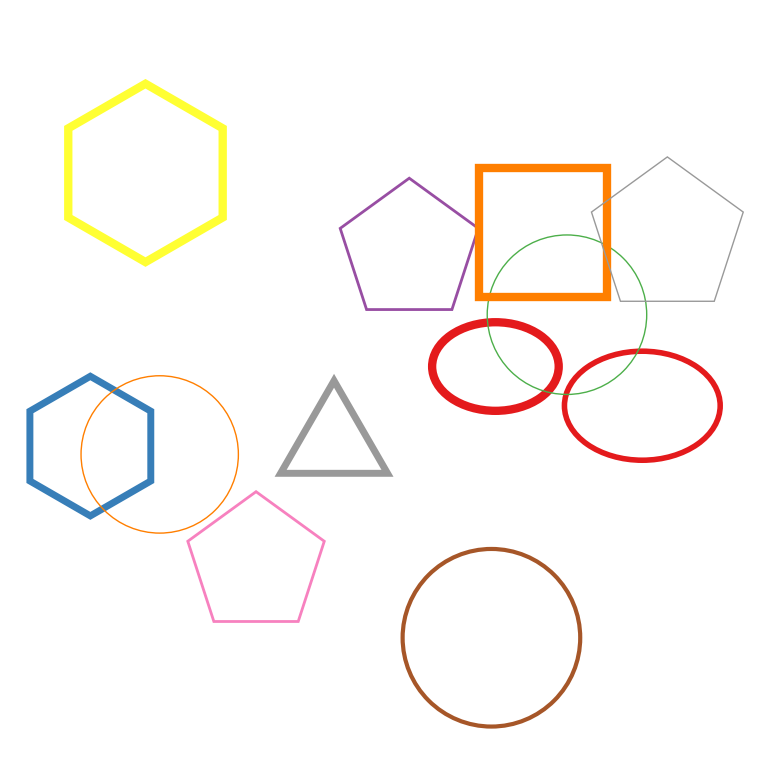[{"shape": "oval", "thickness": 3, "radius": 0.41, "center": [0.643, 0.524]}, {"shape": "oval", "thickness": 2, "radius": 0.51, "center": [0.834, 0.473]}, {"shape": "hexagon", "thickness": 2.5, "radius": 0.45, "center": [0.117, 0.421]}, {"shape": "circle", "thickness": 0.5, "radius": 0.52, "center": [0.736, 0.591]}, {"shape": "pentagon", "thickness": 1, "radius": 0.47, "center": [0.532, 0.674]}, {"shape": "square", "thickness": 3, "radius": 0.42, "center": [0.705, 0.698]}, {"shape": "circle", "thickness": 0.5, "radius": 0.51, "center": [0.207, 0.41]}, {"shape": "hexagon", "thickness": 3, "radius": 0.58, "center": [0.189, 0.775]}, {"shape": "circle", "thickness": 1.5, "radius": 0.58, "center": [0.638, 0.172]}, {"shape": "pentagon", "thickness": 1, "radius": 0.47, "center": [0.333, 0.268]}, {"shape": "triangle", "thickness": 2.5, "radius": 0.4, "center": [0.434, 0.425]}, {"shape": "pentagon", "thickness": 0.5, "radius": 0.52, "center": [0.867, 0.693]}]